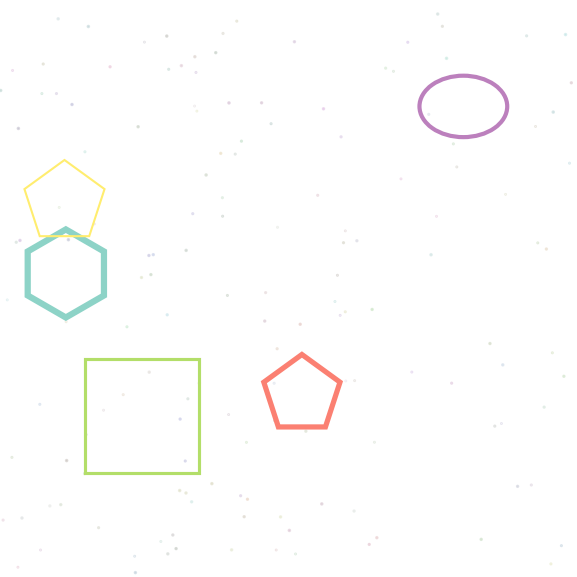[{"shape": "hexagon", "thickness": 3, "radius": 0.38, "center": [0.114, 0.526]}, {"shape": "pentagon", "thickness": 2.5, "radius": 0.35, "center": [0.523, 0.316]}, {"shape": "square", "thickness": 1.5, "radius": 0.49, "center": [0.246, 0.279]}, {"shape": "oval", "thickness": 2, "radius": 0.38, "center": [0.802, 0.815]}, {"shape": "pentagon", "thickness": 1, "radius": 0.36, "center": [0.112, 0.649]}]